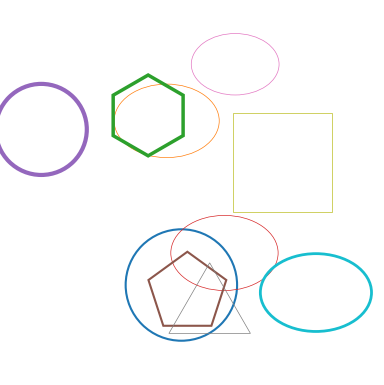[{"shape": "circle", "thickness": 1.5, "radius": 0.72, "center": [0.471, 0.26]}, {"shape": "oval", "thickness": 0.5, "radius": 0.68, "center": [0.433, 0.686]}, {"shape": "hexagon", "thickness": 2.5, "radius": 0.52, "center": [0.385, 0.7]}, {"shape": "oval", "thickness": 0.5, "radius": 0.7, "center": [0.583, 0.343]}, {"shape": "circle", "thickness": 3, "radius": 0.59, "center": [0.107, 0.664]}, {"shape": "pentagon", "thickness": 1.5, "radius": 0.53, "center": [0.487, 0.24]}, {"shape": "oval", "thickness": 0.5, "radius": 0.57, "center": [0.611, 0.833]}, {"shape": "triangle", "thickness": 0.5, "radius": 0.61, "center": [0.545, 0.195]}, {"shape": "square", "thickness": 0.5, "radius": 0.64, "center": [0.734, 0.578]}, {"shape": "oval", "thickness": 2, "radius": 0.72, "center": [0.821, 0.24]}]